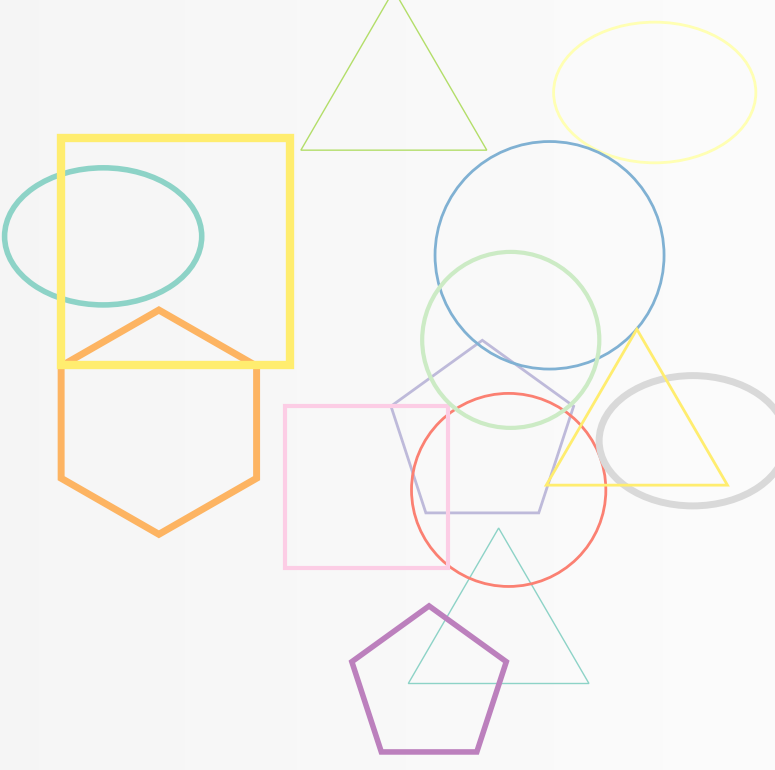[{"shape": "triangle", "thickness": 0.5, "radius": 0.67, "center": [0.643, 0.18]}, {"shape": "oval", "thickness": 2, "radius": 0.64, "center": [0.133, 0.693]}, {"shape": "oval", "thickness": 1, "radius": 0.65, "center": [0.845, 0.88]}, {"shape": "pentagon", "thickness": 1, "radius": 0.62, "center": [0.622, 0.434]}, {"shape": "circle", "thickness": 1, "radius": 0.63, "center": [0.656, 0.364]}, {"shape": "circle", "thickness": 1, "radius": 0.74, "center": [0.709, 0.668]}, {"shape": "hexagon", "thickness": 2.5, "radius": 0.73, "center": [0.205, 0.452]}, {"shape": "triangle", "thickness": 0.5, "radius": 0.69, "center": [0.508, 0.874]}, {"shape": "square", "thickness": 1.5, "radius": 0.53, "center": [0.473, 0.367]}, {"shape": "oval", "thickness": 2.5, "radius": 0.6, "center": [0.894, 0.428]}, {"shape": "pentagon", "thickness": 2, "radius": 0.52, "center": [0.554, 0.108]}, {"shape": "circle", "thickness": 1.5, "radius": 0.57, "center": [0.659, 0.559]}, {"shape": "square", "thickness": 3, "radius": 0.74, "center": [0.227, 0.673]}, {"shape": "triangle", "thickness": 1, "radius": 0.68, "center": [0.822, 0.437]}]